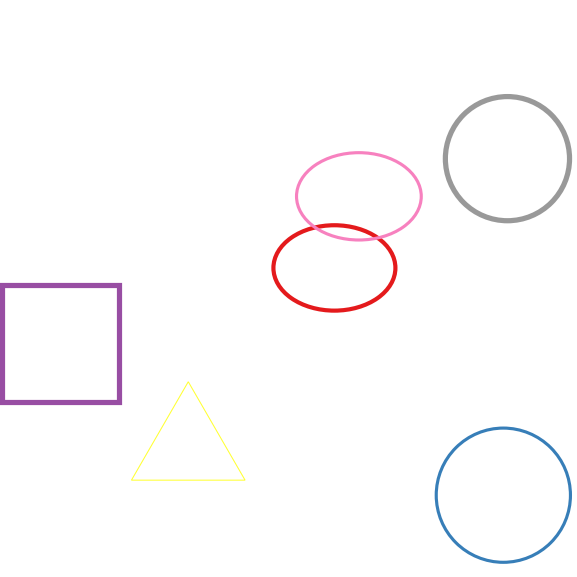[{"shape": "oval", "thickness": 2, "radius": 0.53, "center": [0.579, 0.535]}, {"shape": "circle", "thickness": 1.5, "radius": 0.58, "center": [0.872, 0.142]}, {"shape": "square", "thickness": 2.5, "radius": 0.51, "center": [0.105, 0.405]}, {"shape": "triangle", "thickness": 0.5, "radius": 0.57, "center": [0.326, 0.224]}, {"shape": "oval", "thickness": 1.5, "radius": 0.54, "center": [0.621, 0.659]}, {"shape": "circle", "thickness": 2.5, "radius": 0.54, "center": [0.879, 0.724]}]